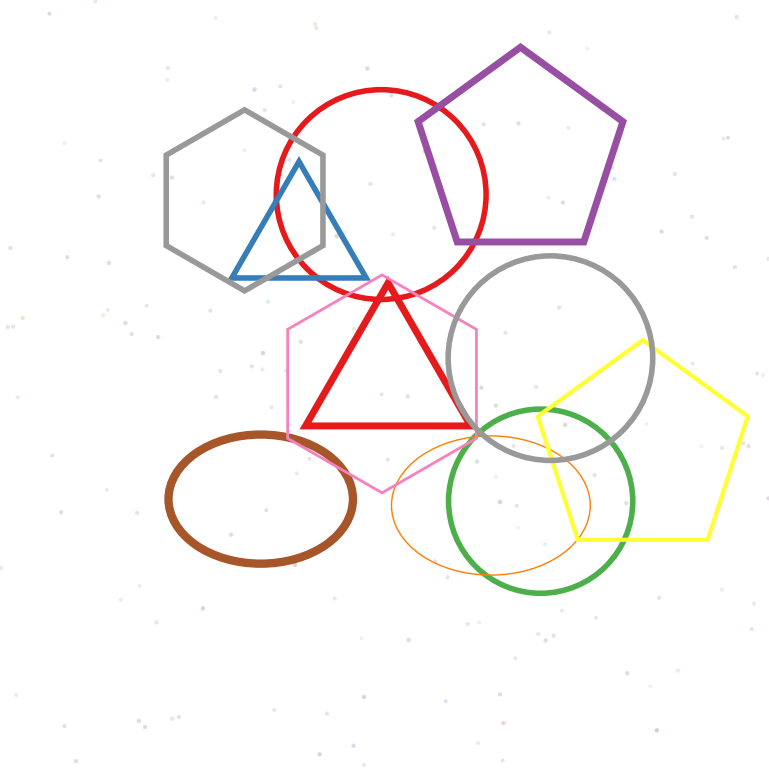[{"shape": "triangle", "thickness": 2.5, "radius": 0.62, "center": [0.504, 0.509]}, {"shape": "circle", "thickness": 2, "radius": 0.68, "center": [0.495, 0.747]}, {"shape": "triangle", "thickness": 2, "radius": 0.5, "center": [0.388, 0.689]}, {"shape": "circle", "thickness": 2, "radius": 0.6, "center": [0.702, 0.349]}, {"shape": "pentagon", "thickness": 2.5, "radius": 0.7, "center": [0.676, 0.799]}, {"shape": "oval", "thickness": 0.5, "radius": 0.65, "center": [0.637, 0.344]}, {"shape": "pentagon", "thickness": 1.5, "radius": 0.72, "center": [0.835, 0.415]}, {"shape": "oval", "thickness": 3, "radius": 0.6, "center": [0.339, 0.352]}, {"shape": "hexagon", "thickness": 1, "radius": 0.71, "center": [0.496, 0.501]}, {"shape": "hexagon", "thickness": 2, "radius": 0.59, "center": [0.318, 0.74]}, {"shape": "circle", "thickness": 2, "radius": 0.66, "center": [0.715, 0.535]}]